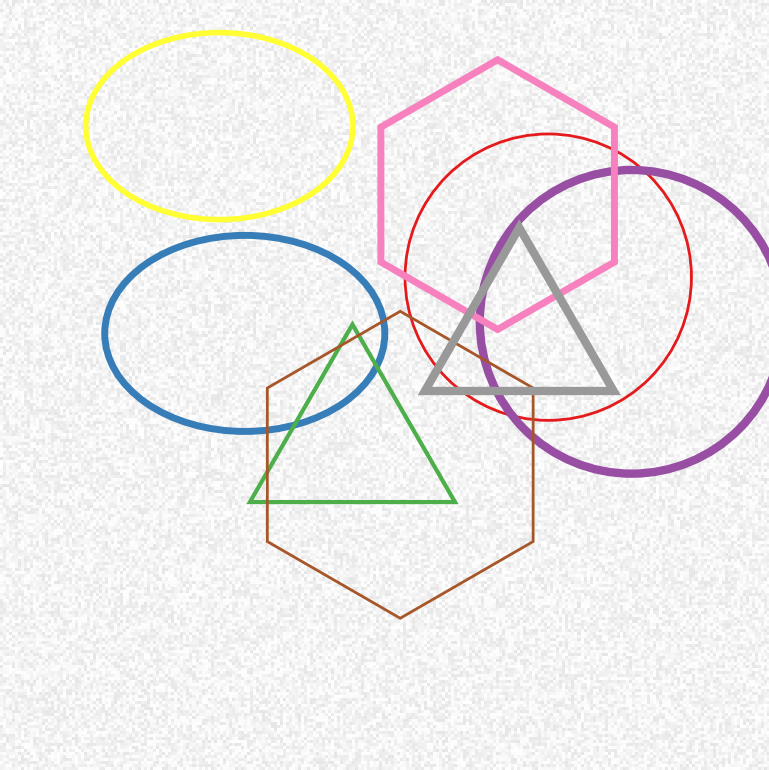[{"shape": "circle", "thickness": 1, "radius": 0.93, "center": [0.712, 0.64]}, {"shape": "oval", "thickness": 2.5, "radius": 0.91, "center": [0.318, 0.567]}, {"shape": "triangle", "thickness": 1.5, "radius": 0.77, "center": [0.458, 0.425]}, {"shape": "circle", "thickness": 3, "radius": 0.99, "center": [0.82, 0.582]}, {"shape": "oval", "thickness": 2, "radius": 0.87, "center": [0.285, 0.836]}, {"shape": "hexagon", "thickness": 1, "radius": 1.0, "center": [0.52, 0.396]}, {"shape": "hexagon", "thickness": 2.5, "radius": 0.88, "center": [0.646, 0.747]}, {"shape": "triangle", "thickness": 3, "radius": 0.71, "center": [0.674, 0.563]}]